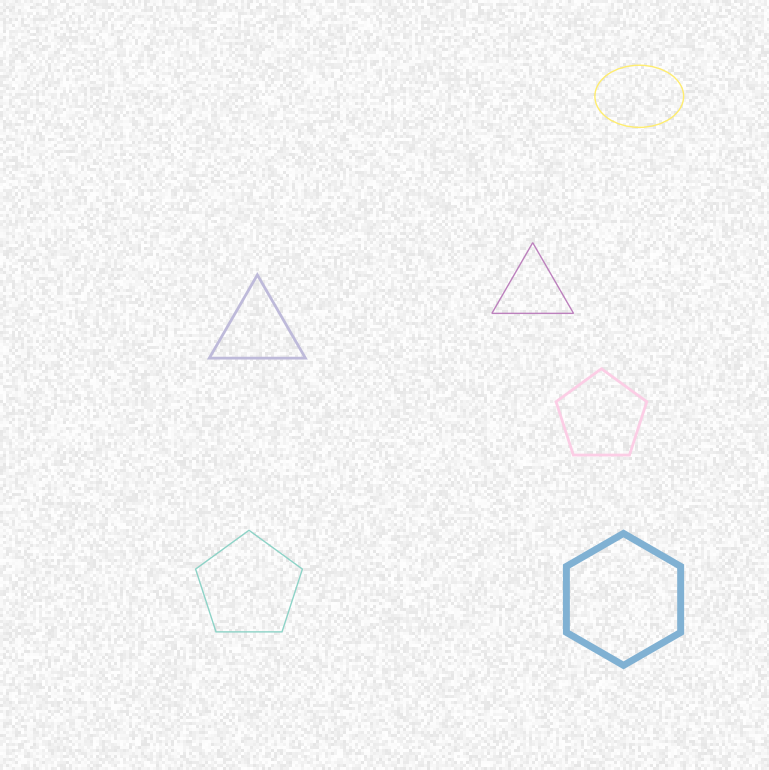[{"shape": "pentagon", "thickness": 0.5, "radius": 0.36, "center": [0.323, 0.238]}, {"shape": "triangle", "thickness": 1, "radius": 0.36, "center": [0.334, 0.571]}, {"shape": "hexagon", "thickness": 2.5, "radius": 0.43, "center": [0.81, 0.222]}, {"shape": "pentagon", "thickness": 1, "radius": 0.31, "center": [0.781, 0.459]}, {"shape": "triangle", "thickness": 0.5, "radius": 0.31, "center": [0.692, 0.624]}, {"shape": "oval", "thickness": 0.5, "radius": 0.29, "center": [0.83, 0.875]}]